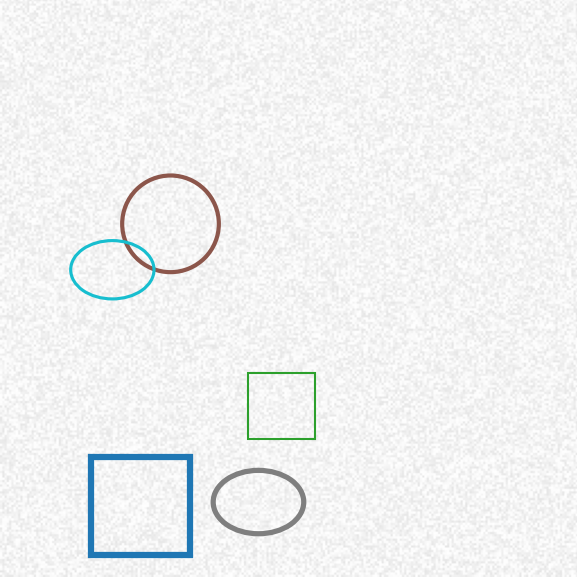[{"shape": "square", "thickness": 3, "radius": 0.43, "center": [0.243, 0.123]}, {"shape": "square", "thickness": 1, "radius": 0.29, "center": [0.487, 0.296]}, {"shape": "circle", "thickness": 2, "radius": 0.42, "center": [0.295, 0.612]}, {"shape": "oval", "thickness": 2.5, "radius": 0.39, "center": [0.448, 0.13]}, {"shape": "oval", "thickness": 1.5, "radius": 0.36, "center": [0.195, 0.532]}]